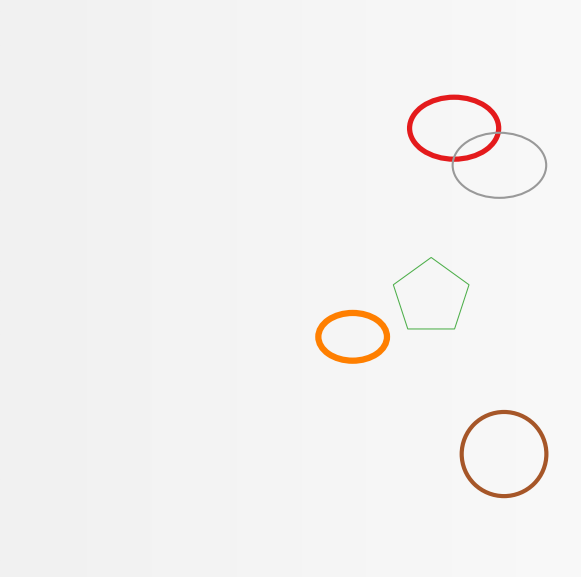[{"shape": "oval", "thickness": 2.5, "radius": 0.38, "center": [0.781, 0.777]}, {"shape": "pentagon", "thickness": 0.5, "radius": 0.34, "center": [0.742, 0.485]}, {"shape": "oval", "thickness": 3, "radius": 0.3, "center": [0.607, 0.416]}, {"shape": "circle", "thickness": 2, "radius": 0.36, "center": [0.867, 0.213]}, {"shape": "oval", "thickness": 1, "radius": 0.4, "center": [0.859, 0.713]}]